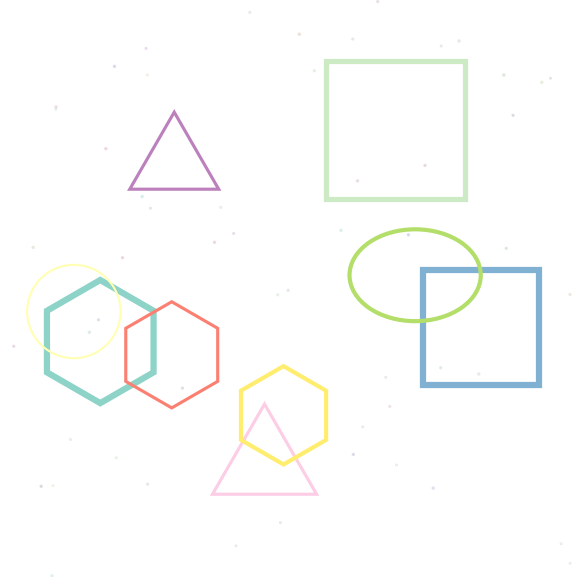[{"shape": "hexagon", "thickness": 3, "radius": 0.53, "center": [0.174, 0.408]}, {"shape": "circle", "thickness": 1, "radius": 0.4, "center": [0.128, 0.46]}, {"shape": "hexagon", "thickness": 1.5, "radius": 0.46, "center": [0.297, 0.385]}, {"shape": "square", "thickness": 3, "radius": 0.5, "center": [0.833, 0.432]}, {"shape": "oval", "thickness": 2, "radius": 0.57, "center": [0.719, 0.523]}, {"shape": "triangle", "thickness": 1.5, "radius": 0.52, "center": [0.458, 0.195]}, {"shape": "triangle", "thickness": 1.5, "radius": 0.44, "center": [0.302, 0.716]}, {"shape": "square", "thickness": 2.5, "radius": 0.6, "center": [0.685, 0.774]}, {"shape": "hexagon", "thickness": 2, "radius": 0.43, "center": [0.491, 0.28]}]